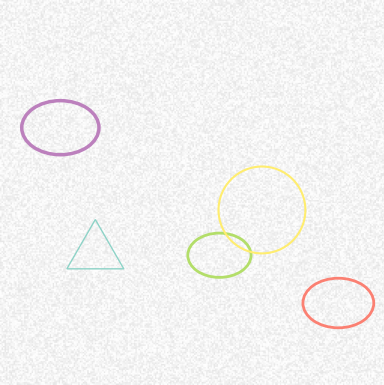[{"shape": "triangle", "thickness": 1, "radius": 0.43, "center": [0.248, 0.344]}, {"shape": "oval", "thickness": 2, "radius": 0.46, "center": [0.879, 0.213]}, {"shape": "oval", "thickness": 2, "radius": 0.41, "center": [0.57, 0.337]}, {"shape": "oval", "thickness": 2.5, "radius": 0.5, "center": [0.157, 0.668]}, {"shape": "circle", "thickness": 1.5, "radius": 0.56, "center": [0.68, 0.455]}]